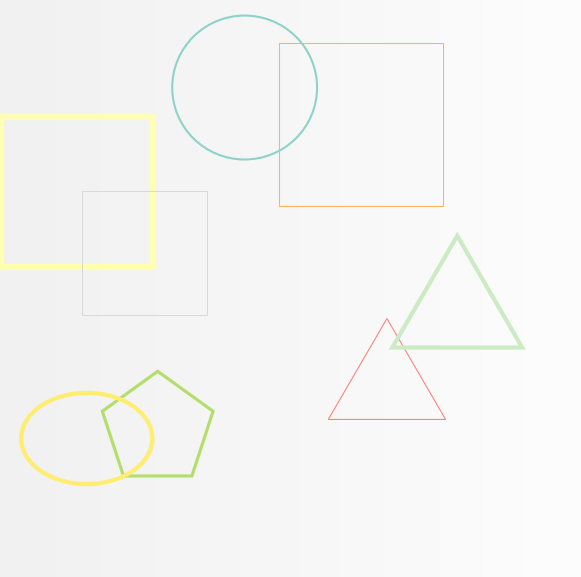[{"shape": "circle", "thickness": 1, "radius": 0.62, "center": [0.421, 0.848]}, {"shape": "square", "thickness": 3, "radius": 0.65, "center": [0.132, 0.667]}, {"shape": "triangle", "thickness": 0.5, "radius": 0.58, "center": [0.666, 0.331]}, {"shape": "square", "thickness": 0.5, "radius": 0.71, "center": [0.621, 0.783]}, {"shape": "pentagon", "thickness": 1.5, "radius": 0.5, "center": [0.271, 0.256]}, {"shape": "square", "thickness": 0.5, "radius": 0.53, "center": [0.249, 0.561]}, {"shape": "triangle", "thickness": 2, "radius": 0.64, "center": [0.787, 0.462]}, {"shape": "oval", "thickness": 2, "radius": 0.56, "center": [0.149, 0.24]}]